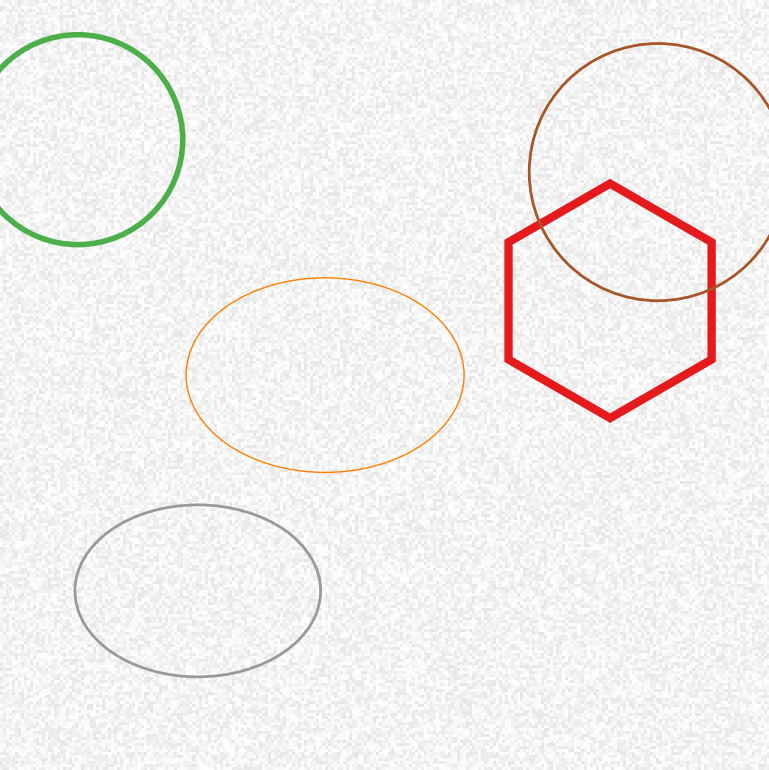[{"shape": "hexagon", "thickness": 3, "radius": 0.76, "center": [0.792, 0.609]}, {"shape": "circle", "thickness": 2, "radius": 0.68, "center": [0.101, 0.819]}, {"shape": "oval", "thickness": 0.5, "radius": 0.9, "center": [0.422, 0.513]}, {"shape": "circle", "thickness": 1, "radius": 0.84, "center": [0.854, 0.776]}, {"shape": "oval", "thickness": 1, "radius": 0.8, "center": [0.257, 0.233]}]